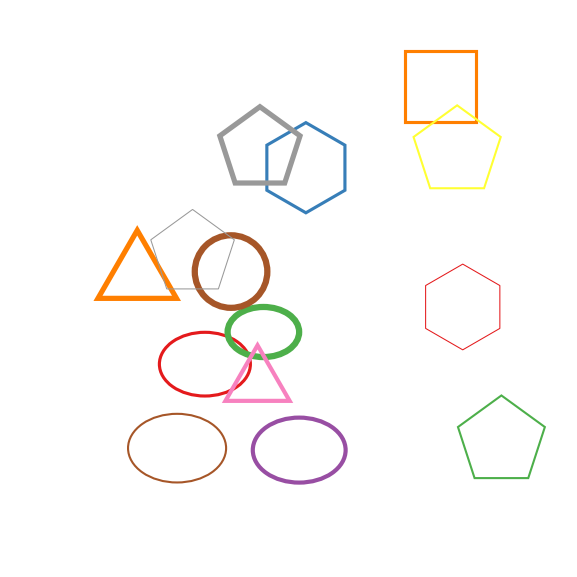[{"shape": "oval", "thickness": 1.5, "radius": 0.39, "center": [0.355, 0.369]}, {"shape": "hexagon", "thickness": 0.5, "radius": 0.37, "center": [0.801, 0.468]}, {"shape": "hexagon", "thickness": 1.5, "radius": 0.39, "center": [0.53, 0.709]}, {"shape": "oval", "thickness": 3, "radius": 0.31, "center": [0.456, 0.424]}, {"shape": "pentagon", "thickness": 1, "radius": 0.4, "center": [0.868, 0.235]}, {"shape": "oval", "thickness": 2, "radius": 0.4, "center": [0.518, 0.22]}, {"shape": "square", "thickness": 1.5, "radius": 0.31, "center": [0.763, 0.85]}, {"shape": "triangle", "thickness": 2.5, "radius": 0.39, "center": [0.238, 0.522]}, {"shape": "pentagon", "thickness": 1, "radius": 0.4, "center": [0.792, 0.737]}, {"shape": "circle", "thickness": 3, "radius": 0.31, "center": [0.4, 0.529]}, {"shape": "oval", "thickness": 1, "radius": 0.42, "center": [0.307, 0.223]}, {"shape": "triangle", "thickness": 2, "radius": 0.32, "center": [0.446, 0.337]}, {"shape": "pentagon", "thickness": 2.5, "radius": 0.37, "center": [0.45, 0.741]}, {"shape": "pentagon", "thickness": 0.5, "radius": 0.38, "center": [0.333, 0.56]}]